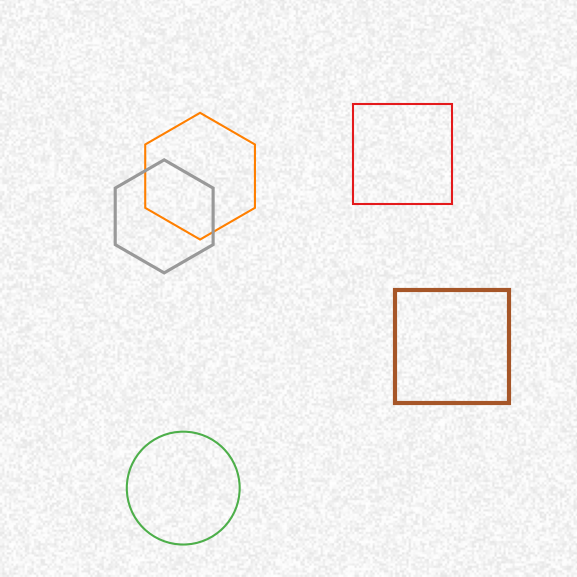[{"shape": "square", "thickness": 1, "radius": 0.43, "center": [0.697, 0.732]}, {"shape": "circle", "thickness": 1, "radius": 0.49, "center": [0.317, 0.154]}, {"shape": "hexagon", "thickness": 1, "radius": 0.55, "center": [0.346, 0.694]}, {"shape": "square", "thickness": 2, "radius": 0.49, "center": [0.782, 0.399]}, {"shape": "hexagon", "thickness": 1.5, "radius": 0.49, "center": [0.284, 0.624]}]